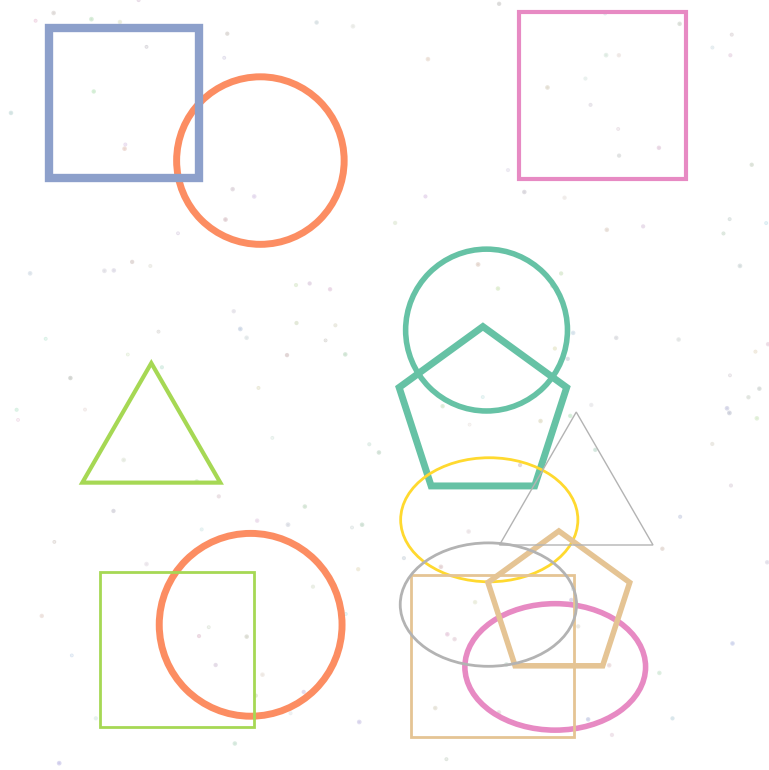[{"shape": "circle", "thickness": 2, "radius": 0.53, "center": [0.632, 0.571]}, {"shape": "pentagon", "thickness": 2.5, "radius": 0.57, "center": [0.627, 0.461]}, {"shape": "circle", "thickness": 2.5, "radius": 0.54, "center": [0.338, 0.791]}, {"shape": "circle", "thickness": 2.5, "radius": 0.59, "center": [0.326, 0.189]}, {"shape": "square", "thickness": 3, "radius": 0.49, "center": [0.162, 0.866]}, {"shape": "oval", "thickness": 2, "radius": 0.59, "center": [0.721, 0.134]}, {"shape": "square", "thickness": 1.5, "radius": 0.54, "center": [0.783, 0.876]}, {"shape": "triangle", "thickness": 1.5, "radius": 0.52, "center": [0.197, 0.425]}, {"shape": "square", "thickness": 1, "radius": 0.5, "center": [0.23, 0.157]}, {"shape": "oval", "thickness": 1, "radius": 0.58, "center": [0.635, 0.325]}, {"shape": "square", "thickness": 1, "radius": 0.53, "center": [0.64, 0.148]}, {"shape": "pentagon", "thickness": 2, "radius": 0.48, "center": [0.726, 0.214]}, {"shape": "oval", "thickness": 1, "radius": 0.57, "center": [0.634, 0.215]}, {"shape": "triangle", "thickness": 0.5, "radius": 0.58, "center": [0.748, 0.35]}]